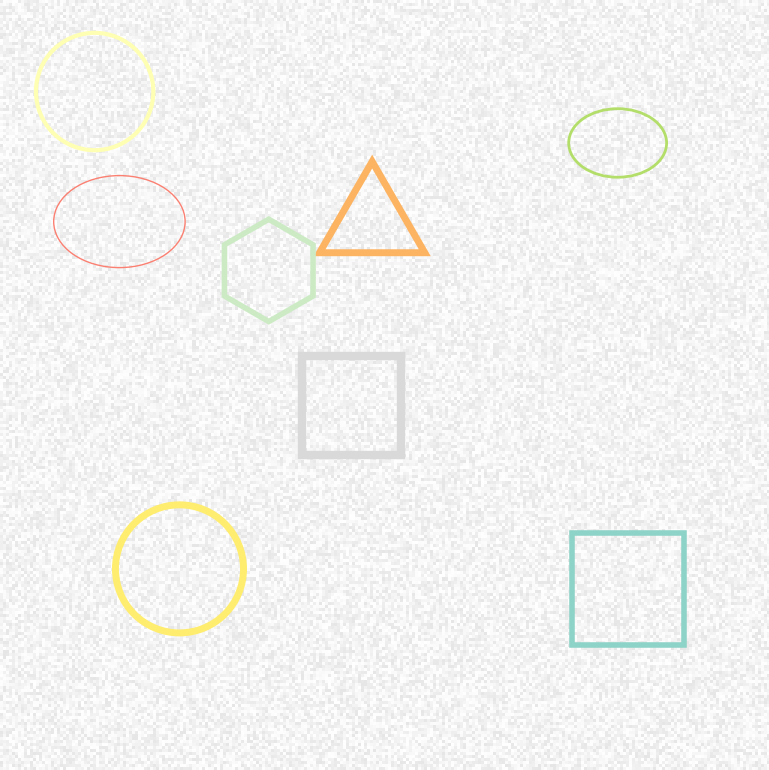[{"shape": "square", "thickness": 2, "radius": 0.36, "center": [0.815, 0.236]}, {"shape": "circle", "thickness": 1.5, "radius": 0.38, "center": [0.123, 0.881]}, {"shape": "oval", "thickness": 0.5, "radius": 0.43, "center": [0.155, 0.712]}, {"shape": "triangle", "thickness": 2.5, "radius": 0.39, "center": [0.483, 0.711]}, {"shape": "oval", "thickness": 1, "radius": 0.32, "center": [0.802, 0.814]}, {"shape": "square", "thickness": 3, "radius": 0.32, "center": [0.457, 0.474]}, {"shape": "hexagon", "thickness": 2, "radius": 0.33, "center": [0.349, 0.649]}, {"shape": "circle", "thickness": 2.5, "radius": 0.42, "center": [0.233, 0.261]}]